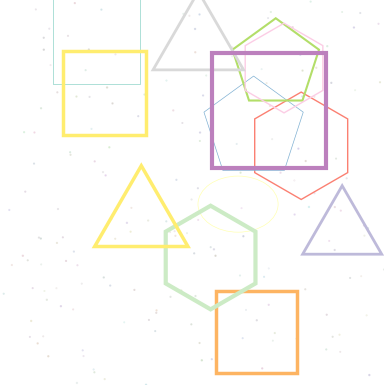[{"shape": "square", "thickness": 0.5, "radius": 0.57, "center": [0.251, 0.895]}, {"shape": "oval", "thickness": 0.5, "radius": 0.52, "center": [0.618, 0.47]}, {"shape": "triangle", "thickness": 2, "radius": 0.59, "center": [0.889, 0.399]}, {"shape": "hexagon", "thickness": 1, "radius": 0.7, "center": [0.782, 0.621]}, {"shape": "pentagon", "thickness": 0.5, "radius": 0.68, "center": [0.659, 0.667]}, {"shape": "square", "thickness": 2.5, "radius": 0.53, "center": [0.667, 0.138]}, {"shape": "pentagon", "thickness": 1.5, "radius": 0.59, "center": [0.716, 0.834]}, {"shape": "hexagon", "thickness": 1, "radius": 0.58, "center": [0.738, 0.823]}, {"shape": "triangle", "thickness": 2, "radius": 0.68, "center": [0.515, 0.886]}, {"shape": "square", "thickness": 3, "radius": 0.74, "center": [0.699, 0.713]}, {"shape": "hexagon", "thickness": 3, "radius": 0.67, "center": [0.547, 0.331]}, {"shape": "triangle", "thickness": 2.5, "radius": 0.7, "center": [0.367, 0.43]}, {"shape": "square", "thickness": 2.5, "radius": 0.54, "center": [0.272, 0.758]}]